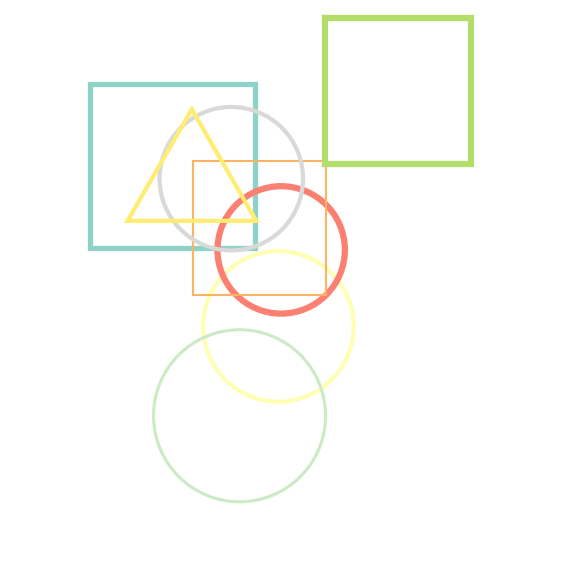[{"shape": "square", "thickness": 2.5, "radius": 0.71, "center": [0.299, 0.712]}, {"shape": "circle", "thickness": 2, "radius": 0.65, "center": [0.482, 0.434]}, {"shape": "circle", "thickness": 3, "radius": 0.55, "center": [0.487, 0.566]}, {"shape": "square", "thickness": 1, "radius": 0.58, "center": [0.45, 0.604]}, {"shape": "square", "thickness": 3, "radius": 0.63, "center": [0.689, 0.841]}, {"shape": "circle", "thickness": 2, "radius": 0.62, "center": [0.401, 0.69]}, {"shape": "circle", "thickness": 1.5, "radius": 0.74, "center": [0.415, 0.279]}, {"shape": "triangle", "thickness": 2, "radius": 0.64, "center": [0.332, 0.681]}]